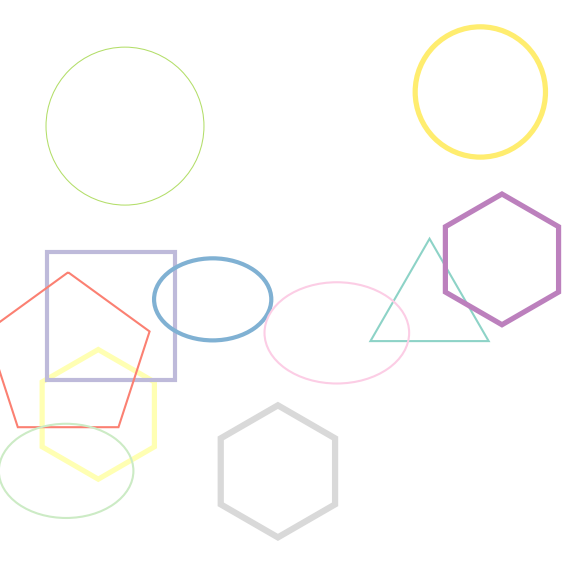[{"shape": "triangle", "thickness": 1, "radius": 0.59, "center": [0.744, 0.468]}, {"shape": "hexagon", "thickness": 2.5, "radius": 0.56, "center": [0.17, 0.282]}, {"shape": "square", "thickness": 2, "radius": 0.55, "center": [0.192, 0.452]}, {"shape": "pentagon", "thickness": 1, "radius": 0.74, "center": [0.118, 0.379]}, {"shape": "oval", "thickness": 2, "radius": 0.51, "center": [0.368, 0.481]}, {"shape": "circle", "thickness": 0.5, "radius": 0.68, "center": [0.216, 0.781]}, {"shape": "oval", "thickness": 1, "radius": 0.63, "center": [0.583, 0.423]}, {"shape": "hexagon", "thickness": 3, "radius": 0.57, "center": [0.481, 0.183]}, {"shape": "hexagon", "thickness": 2.5, "radius": 0.57, "center": [0.869, 0.55]}, {"shape": "oval", "thickness": 1, "radius": 0.58, "center": [0.114, 0.184]}, {"shape": "circle", "thickness": 2.5, "radius": 0.56, "center": [0.832, 0.84]}]